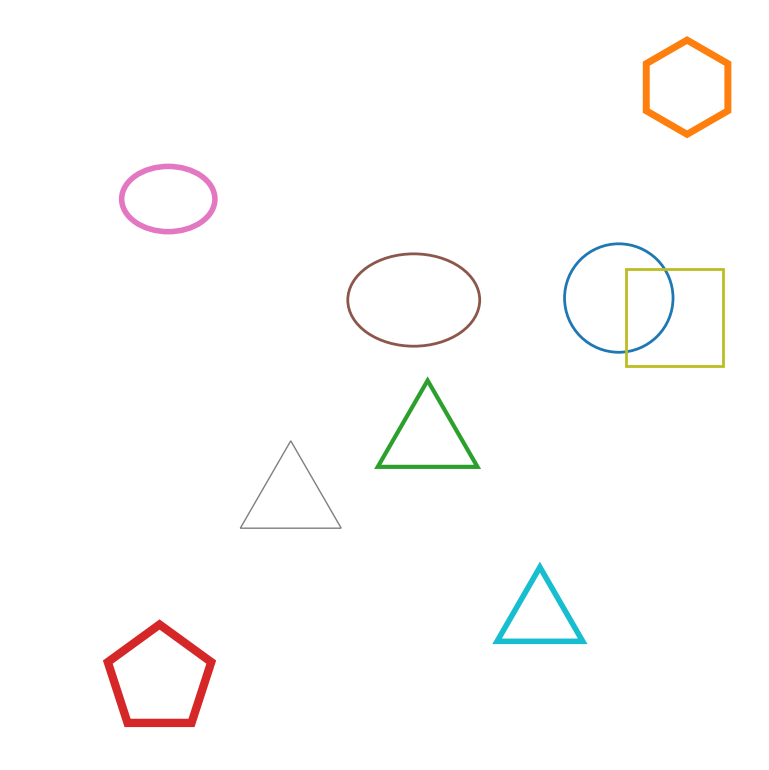[{"shape": "circle", "thickness": 1, "radius": 0.35, "center": [0.804, 0.613]}, {"shape": "hexagon", "thickness": 2.5, "radius": 0.31, "center": [0.892, 0.887]}, {"shape": "triangle", "thickness": 1.5, "radius": 0.37, "center": [0.555, 0.431]}, {"shape": "pentagon", "thickness": 3, "radius": 0.35, "center": [0.207, 0.118]}, {"shape": "oval", "thickness": 1, "radius": 0.43, "center": [0.537, 0.61]}, {"shape": "oval", "thickness": 2, "radius": 0.3, "center": [0.219, 0.742]}, {"shape": "triangle", "thickness": 0.5, "radius": 0.38, "center": [0.378, 0.352]}, {"shape": "square", "thickness": 1, "radius": 0.31, "center": [0.876, 0.588]}, {"shape": "triangle", "thickness": 2, "radius": 0.32, "center": [0.701, 0.199]}]